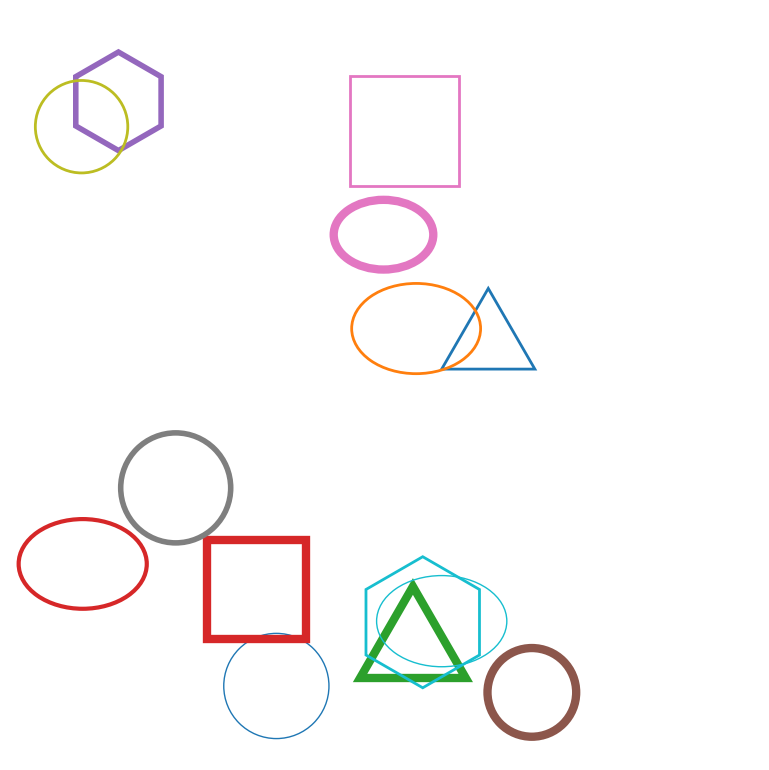[{"shape": "circle", "thickness": 0.5, "radius": 0.34, "center": [0.359, 0.109]}, {"shape": "triangle", "thickness": 1, "radius": 0.35, "center": [0.634, 0.556]}, {"shape": "oval", "thickness": 1, "radius": 0.42, "center": [0.54, 0.573]}, {"shape": "triangle", "thickness": 3, "radius": 0.4, "center": [0.536, 0.159]}, {"shape": "square", "thickness": 3, "radius": 0.32, "center": [0.333, 0.234]}, {"shape": "oval", "thickness": 1.5, "radius": 0.42, "center": [0.107, 0.268]}, {"shape": "hexagon", "thickness": 2, "radius": 0.32, "center": [0.154, 0.868]}, {"shape": "circle", "thickness": 3, "radius": 0.29, "center": [0.691, 0.101]}, {"shape": "square", "thickness": 1, "radius": 0.36, "center": [0.526, 0.83]}, {"shape": "oval", "thickness": 3, "radius": 0.32, "center": [0.498, 0.695]}, {"shape": "circle", "thickness": 2, "radius": 0.36, "center": [0.228, 0.366]}, {"shape": "circle", "thickness": 1, "radius": 0.3, "center": [0.106, 0.835]}, {"shape": "hexagon", "thickness": 1, "radius": 0.43, "center": [0.549, 0.192]}, {"shape": "oval", "thickness": 0.5, "radius": 0.42, "center": [0.574, 0.193]}]